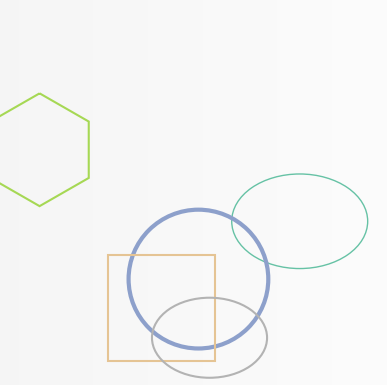[{"shape": "oval", "thickness": 1, "radius": 0.88, "center": [0.773, 0.425]}, {"shape": "circle", "thickness": 3, "radius": 0.9, "center": [0.512, 0.275]}, {"shape": "hexagon", "thickness": 1.5, "radius": 0.73, "center": [0.102, 0.611]}, {"shape": "square", "thickness": 1.5, "radius": 0.69, "center": [0.417, 0.199]}, {"shape": "oval", "thickness": 1.5, "radius": 0.74, "center": [0.541, 0.123]}]